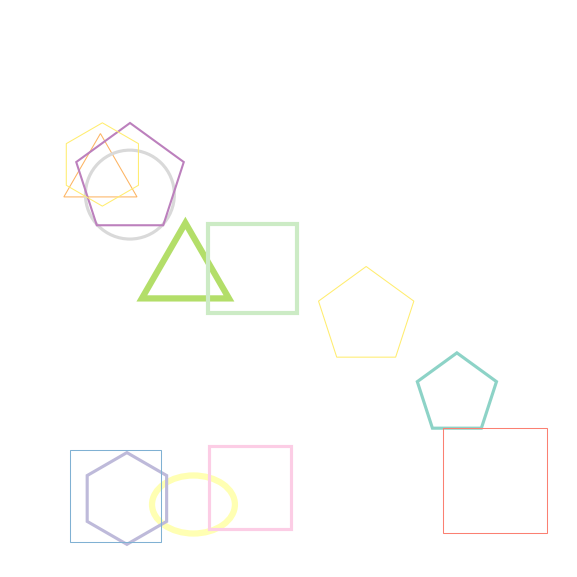[{"shape": "pentagon", "thickness": 1.5, "radius": 0.36, "center": [0.791, 0.316]}, {"shape": "oval", "thickness": 3, "radius": 0.36, "center": [0.335, 0.126]}, {"shape": "hexagon", "thickness": 1.5, "radius": 0.4, "center": [0.22, 0.136]}, {"shape": "square", "thickness": 0.5, "radius": 0.45, "center": [0.857, 0.167]}, {"shape": "square", "thickness": 0.5, "radius": 0.4, "center": [0.2, 0.14]}, {"shape": "triangle", "thickness": 0.5, "radius": 0.37, "center": [0.174, 0.695]}, {"shape": "triangle", "thickness": 3, "radius": 0.44, "center": [0.321, 0.526]}, {"shape": "square", "thickness": 1.5, "radius": 0.36, "center": [0.433, 0.154]}, {"shape": "circle", "thickness": 1.5, "radius": 0.38, "center": [0.225, 0.662]}, {"shape": "pentagon", "thickness": 1, "radius": 0.49, "center": [0.225, 0.688]}, {"shape": "square", "thickness": 2, "radius": 0.38, "center": [0.437, 0.534]}, {"shape": "pentagon", "thickness": 0.5, "radius": 0.43, "center": [0.634, 0.451]}, {"shape": "hexagon", "thickness": 0.5, "radius": 0.36, "center": [0.177, 0.714]}]